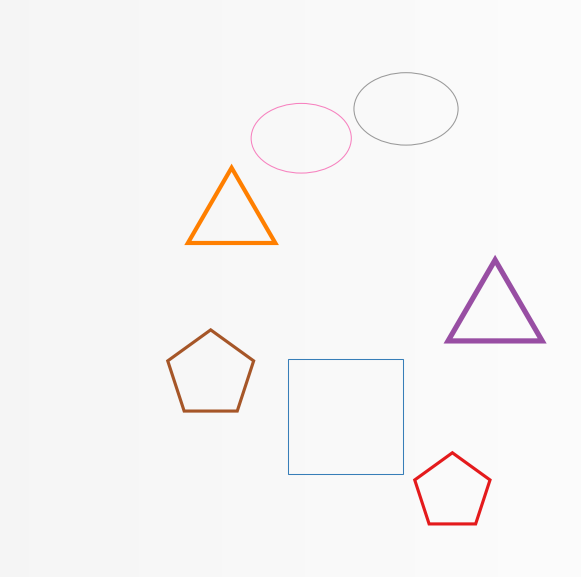[{"shape": "pentagon", "thickness": 1.5, "radius": 0.34, "center": [0.778, 0.147]}, {"shape": "square", "thickness": 0.5, "radius": 0.5, "center": [0.594, 0.278]}, {"shape": "triangle", "thickness": 2.5, "radius": 0.47, "center": [0.852, 0.456]}, {"shape": "triangle", "thickness": 2, "radius": 0.43, "center": [0.398, 0.622]}, {"shape": "pentagon", "thickness": 1.5, "radius": 0.39, "center": [0.362, 0.35]}, {"shape": "oval", "thickness": 0.5, "radius": 0.43, "center": [0.518, 0.76]}, {"shape": "oval", "thickness": 0.5, "radius": 0.45, "center": [0.699, 0.811]}]